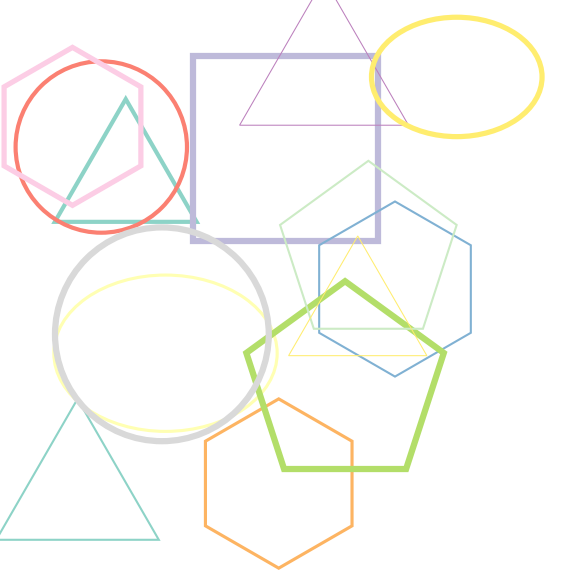[{"shape": "triangle", "thickness": 2, "radius": 0.71, "center": [0.218, 0.686]}, {"shape": "triangle", "thickness": 1, "radius": 0.81, "center": [0.134, 0.146]}, {"shape": "oval", "thickness": 1.5, "radius": 0.97, "center": [0.287, 0.387]}, {"shape": "square", "thickness": 3, "radius": 0.8, "center": [0.494, 0.742]}, {"shape": "circle", "thickness": 2, "radius": 0.74, "center": [0.175, 0.745]}, {"shape": "hexagon", "thickness": 1, "radius": 0.76, "center": [0.684, 0.499]}, {"shape": "hexagon", "thickness": 1.5, "radius": 0.73, "center": [0.483, 0.162]}, {"shape": "pentagon", "thickness": 3, "radius": 0.9, "center": [0.598, 0.332]}, {"shape": "hexagon", "thickness": 2.5, "radius": 0.68, "center": [0.126, 0.78]}, {"shape": "circle", "thickness": 3, "radius": 0.93, "center": [0.28, 0.42]}, {"shape": "triangle", "thickness": 0.5, "radius": 0.84, "center": [0.561, 0.867]}, {"shape": "pentagon", "thickness": 1, "radius": 0.8, "center": [0.638, 0.56]}, {"shape": "oval", "thickness": 2.5, "radius": 0.74, "center": [0.791, 0.866]}, {"shape": "triangle", "thickness": 0.5, "radius": 0.69, "center": [0.619, 0.452]}]